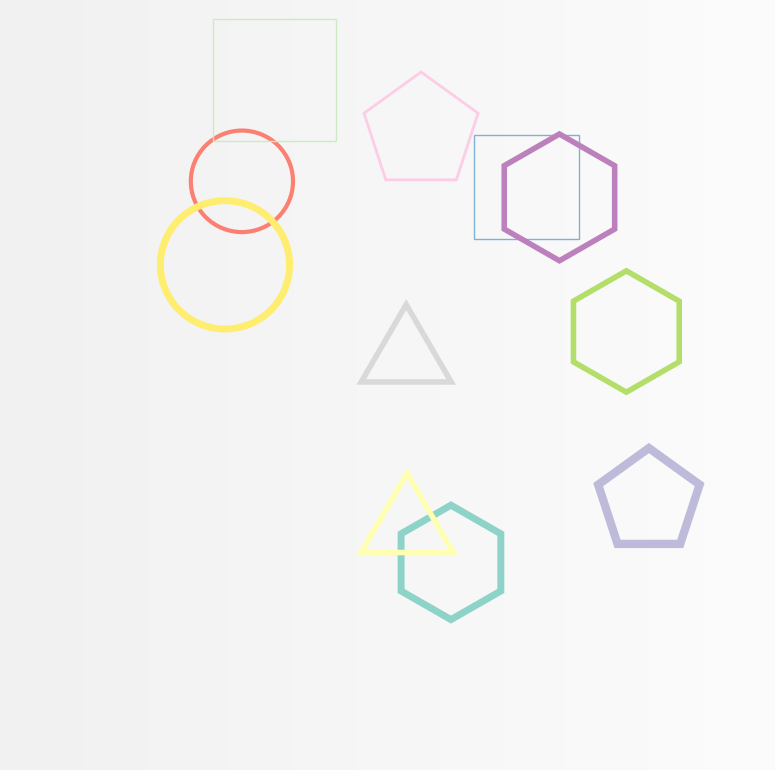[{"shape": "hexagon", "thickness": 2.5, "radius": 0.37, "center": [0.582, 0.27]}, {"shape": "triangle", "thickness": 2, "radius": 0.34, "center": [0.525, 0.317]}, {"shape": "pentagon", "thickness": 3, "radius": 0.34, "center": [0.837, 0.349]}, {"shape": "circle", "thickness": 1.5, "radius": 0.33, "center": [0.312, 0.765]}, {"shape": "square", "thickness": 0.5, "radius": 0.34, "center": [0.679, 0.757]}, {"shape": "hexagon", "thickness": 2, "radius": 0.39, "center": [0.808, 0.569]}, {"shape": "pentagon", "thickness": 1, "radius": 0.39, "center": [0.543, 0.829]}, {"shape": "triangle", "thickness": 2, "radius": 0.33, "center": [0.524, 0.537]}, {"shape": "hexagon", "thickness": 2, "radius": 0.41, "center": [0.722, 0.744]}, {"shape": "square", "thickness": 0.5, "radius": 0.4, "center": [0.354, 0.896]}, {"shape": "circle", "thickness": 2.5, "radius": 0.42, "center": [0.29, 0.656]}]